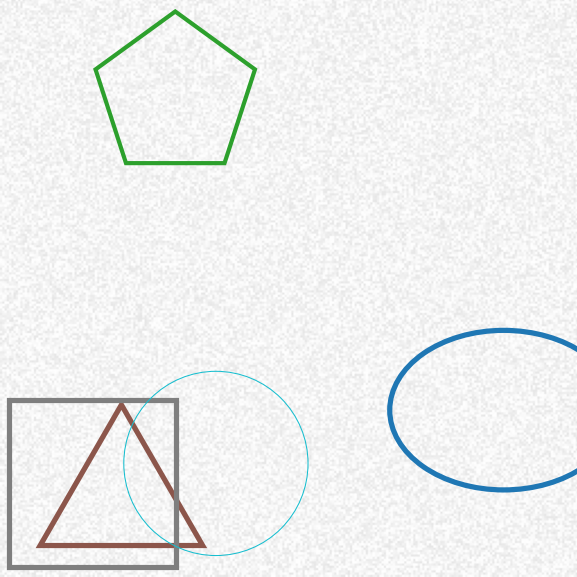[{"shape": "oval", "thickness": 2.5, "radius": 0.99, "center": [0.872, 0.289]}, {"shape": "pentagon", "thickness": 2, "radius": 0.73, "center": [0.303, 0.834]}, {"shape": "triangle", "thickness": 2.5, "radius": 0.81, "center": [0.21, 0.136]}, {"shape": "square", "thickness": 2.5, "radius": 0.72, "center": [0.159, 0.162]}, {"shape": "circle", "thickness": 0.5, "radius": 0.8, "center": [0.374, 0.197]}]